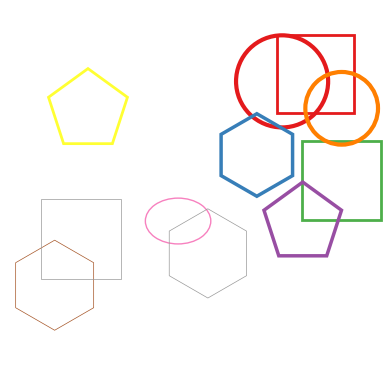[{"shape": "square", "thickness": 2, "radius": 0.5, "center": [0.82, 0.808]}, {"shape": "circle", "thickness": 3, "radius": 0.6, "center": [0.733, 0.789]}, {"shape": "hexagon", "thickness": 2.5, "radius": 0.54, "center": [0.667, 0.597]}, {"shape": "square", "thickness": 2, "radius": 0.51, "center": [0.888, 0.532]}, {"shape": "pentagon", "thickness": 2.5, "radius": 0.53, "center": [0.786, 0.421]}, {"shape": "circle", "thickness": 3, "radius": 0.47, "center": [0.887, 0.719]}, {"shape": "pentagon", "thickness": 2, "radius": 0.54, "center": [0.229, 0.714]}, {"shape": "hexagon", "thickness": 0.5, "radius": 0.58, "center": [0.142, 0.259]}, {"shape": "oval", "thickness": 1, "radius": 0.42, "center": [0.463, 0.426]}, {"shape": "hexagon", "thickness": 0.5, "radius": 0.58, "center": [0.54, 0.342]}, {"shape": "square", "thickness": 0.5, "radius": 0.52, "center": [0.21, 0.378]}]